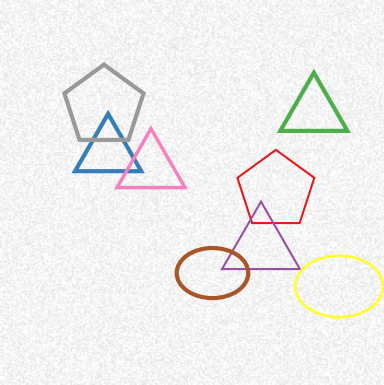[{"shape": "pentagon", "thickness": 1.5, "radius": 0.53, "center": [0.717, 0.506]}, {"shape": "triangle", "thickness": 3, "radius": 0.5, "center": [0.281, 0.605]}, {"shape": "triangle", "thickness": 3, "radius": 0.5, "center": [0.815, 0.71]}, {"shape": "triangle", "thickness": 1.5, "radius": 0.58, "center": [0.678, 0.359]}, {"shape": "oval", "thickness": 2, "radius": 0.57, "center": [0.881, 0.256]}, {"shape": "oval", "thickness": 3, "radius": 0.46, "center": [0.552, 0.291]}, {"shape": "triangle", "thickness": 2.5, "radius": 0.51, "center": [0.392, 0.564]}, {"shape": "pentagon", "thickness": 3, "radius": 0.54, "center": [0.27, 0.724]}]